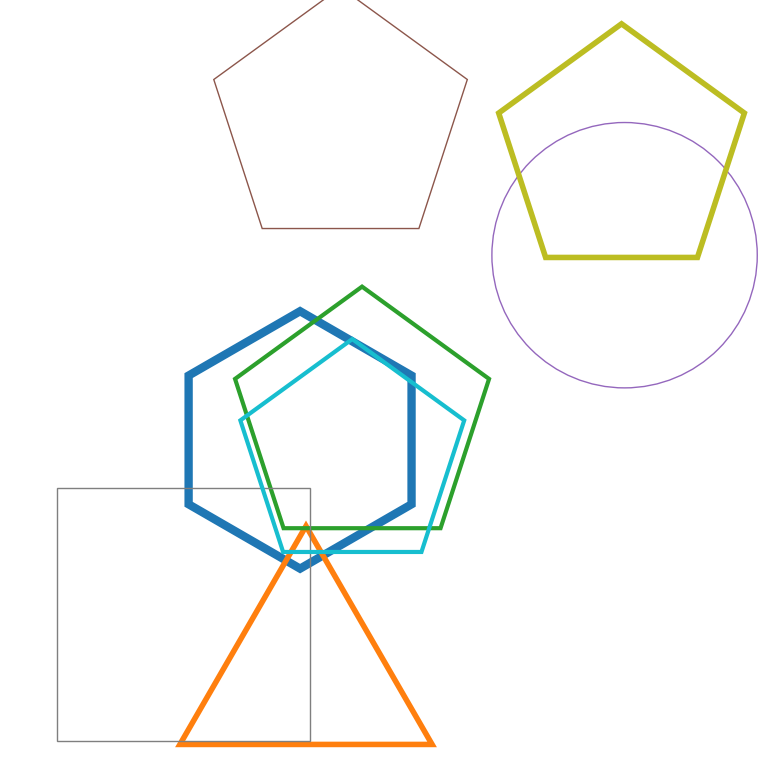[{"shape": "hexagon", "thickness": 3, "radius": 0.84, "center": [0.39, 0.429]}, {"shape": "triangle", "thickness": 2, "radius": 0.95, "center": [0.397, 0.128]}, {"shape": "pentagon", "thickness": 1.5, "radius": 0.87, "center": [0.47, 0.454]}, {"shape": "circle", "thickness": 0.5, "radius": 0.86, "center": [0.811, 0.669]}, {"shape": "pentagon", "thickness": 0.5, "radius": 0.87, "center": [0.442, 0.843]}, {"shape": "square", "thickness": 0.5, "radius": 0.82, "center": [0.239, 0.202]}, {"shape": "pentagon", "thickness": 2, "radius": 0.84, "center": [0.807, 0.801]}, {"shape": "pentagon", "thickness": 1.5, "radius": 0.76, "center": [0.458, 0.407]}]